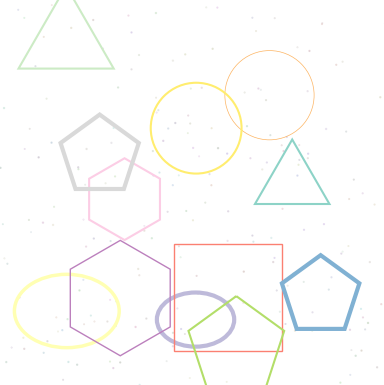[{"shape": "triangle", "thickness": 1.5, "radius": 0.56, "center": [0.759, 0.526]}, {"shape": "oval", "thickness": 2.5, "radius": 0.68, "center": [0.174, 0.192]}, {"shape": "oval", "thickness": 3, "radius": 0.5, "center": [0.508, 0.17]}, {"shape": "square", "thickness": 1, "radius": 0.7, "center": [0.592, 0.227]}, {"shape": "pentagon", "thickness": 3, "radius": 0.53, "center": [0.833, 0.231]}, {"shape": "circle", "thickness": 0.5, "radius": 0.58, "center": [0.7, 0.753]}, {"shape": "pentagon", "thickness": 1.5, "radius": 0.65, "center": [0.614, 0.1]}, {"shape": "hexagon", "thickness": 1.5, "radius": 0.53, "center": [0.324, 0.483]}, {"shape": "pentagon", "thickness": 3, "radius": 0.53, "center": [0.259, 0.596]}, {"shape": "hexagon", "thickness": 1, "radius": 0.75, "center": [0.312, 0.226]}, {"shape": "triangle", "thickness": 1.5, "radius": 0.71, "center": [0.172, 0.893]}, {"shape": "circle", "thickness": 1.5, "radius": 0.59, "center": [0.509, 0.667]}]